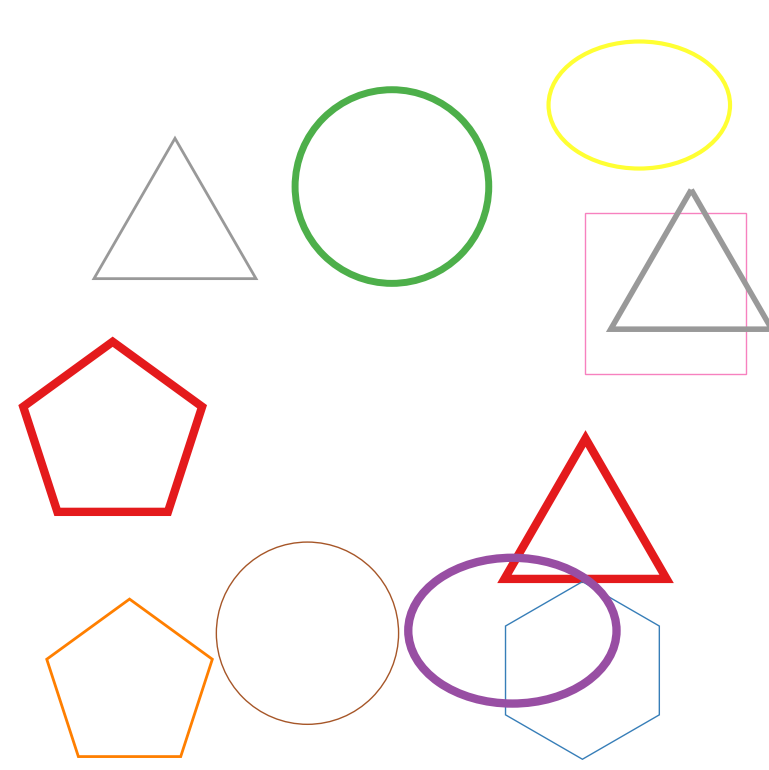[{"shape": "triangle", "thickness": 3, "radius": 0.61, "center": [0.76, 0.309]}, {"shape": "pentagon", "thickness": 3, "radius": 0.61, "center": [0.146, 0.434]}, {"shape": "hexagon", "thickness": 0.5, "radius": 0.58, "center": [0.756, 0.129]}, {"shape": "circle", "thickness": 2.5, "radius": 0.63, "center": [0.509, 0.758]}, {"shape": "oval", "thickness": 3, "radius": 0.68, "center": [0.665, 0.181]}, {"shape": "pentagon", "thickness": 1, "radius": 0.57, "center": [0.168, 0.109]}, {"shape": "oval", "thickness": 1.5, "radius": 0.59, "center": [0.83, 0.864]}, {"shape": "circle", "thickness": 0.5, "radius": 0.59, "center": [0.399, 0.178]}, {"shape": "square", "thickness": 0.5, "radius": 0.52, "center": [0.864, 0.619]}, {"shape": "triangle", "thickness": 1, "radius": 0.61, "center": [0.227, 0.699]}, {"shape": "triangle", "thickness": 2, "radius": 0.6, "center": [0.898, 0.633]}]